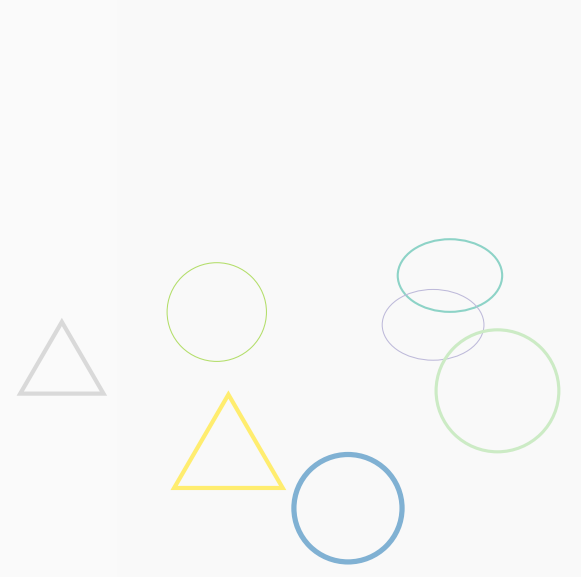[{"shape": "oval", "thickness": 1, "radius": 0.45, "center": [0.774, 0.522]}, {"shape": "oval", "thickness": 0.5, "radius": 0.44, "center": [0.745, 0.437]}, {"shape": "circle", "thickness": 2.5, "radius": 0.47, "center": [0.599, 0.119]}, {"shape": "circle", "thickness": 0.5, "radius": 0.43, "center": [0.373, 0.459]}, {"shape": "triangle", "thickness": 2, "radius": 0.41, "center": [0.106, 0.359]}, {"shape": "circle", "thickness": 1.5, "radius": 0.53, "center": [0.856, 0.322]}, {"shape": "triangle", "thickness": 2, "radius": 0.54, "center": [0.393, 0.208]}]